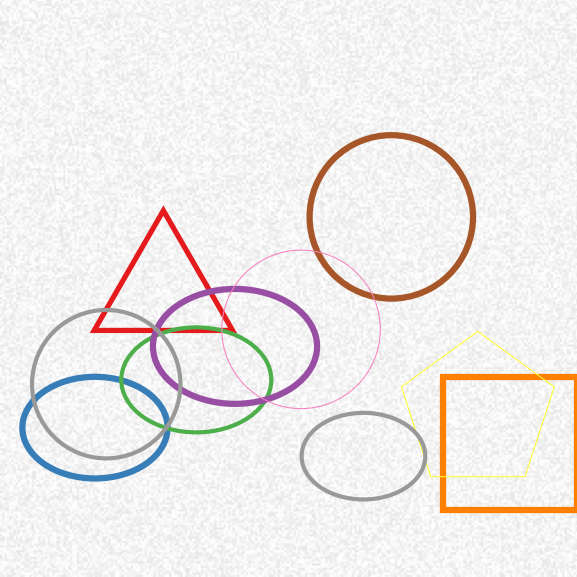[{"shape": "triangle", "thickness": 2.5, "radius": 0.69, "center": [0.283, 0.496]}, {"shape": "oval", "thickness": 3, "radius": 0.63, "center": [0.164, 0.259]}, {"shape": "oval", "thickness": 2, "radius": 0.65, "center": [0.34, 0.341]}, {"shape": "oval", "thickness": 3, "radius": 0.71, "center": [0.407, 0.399]}, {"shape": "square", "thickness": 3, "radius": 0.58, "center": [0.883, 0.231]}, {"shape": "pentagon", "thickness": 0.5, "radius": 0.7, "center": [0.827, 0.286]}, {"shape": "circle", "thickness": 3, "radius": 0.71, "center": [0.678, 0.624]}, {"shape": "circle", "thickness": 0.5, "radius": 0.69, "center": [0.521, 0.429]}, {"shape": "oval", "thickness": 2, "radius": 0.54, "center": [0.629, 0.209]}, {"shape": "circle", "thickness": 2, "radius": 0.64, "center": [0.184, 0.334]}]